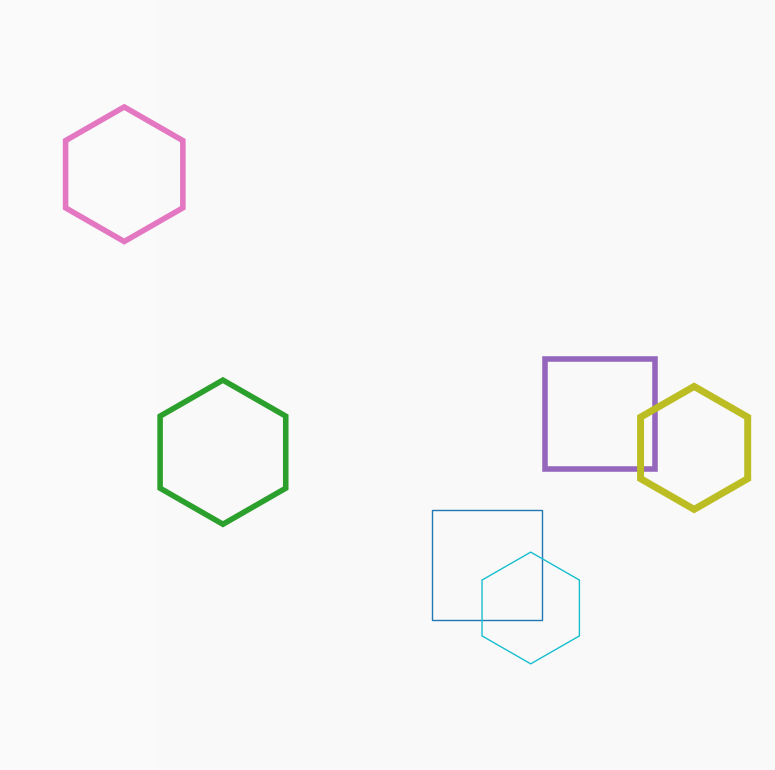[{"shape": "square", "thickness": 0.5, "radius": 0.36, "center": [0.629, 0.266]}, {"shape": "hexagon", "thickness": 2, "radius": 0.47, "center": [0.288, 0.413]}, {"shape": "square", "thickness": 2, "radius": 0.36, "center": [0.774, 0.463]}, {"shape": "hexagon", "thickness": 2, "radius": 0.44, "center": [0.16, 0.774]}, {"shape": "hexagon", "thickness": 2.5, "radius": 0.4, "center": [0.896, 0.418]}, {"shape": "hexagon", "thickness": 0.5, "radius": 0.36, "center": [0.685, 0.21]}]